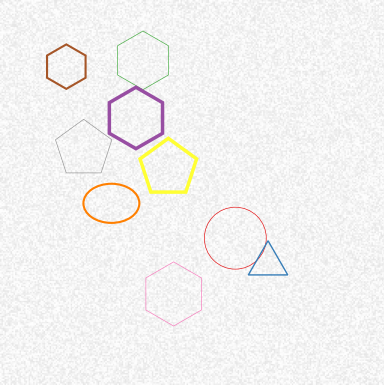[{"shape": "circle", "thickness": 0.5, "radius": 0.4, "center": [0.611, 0.381]}, {"shape": "triangle", "thickness": 1, "radius": 0.3, "center": [0.696, 0.315]}, {"shape": "hexagon", "thickness": 0.5, "radius": 0.38, "center": [0.371, 0.843]}, {"shape": "hexagon", "thickness": 2.5, "radius": 0.4, "center": [0.353, 0.694]}, {"shape": "oval", "thickness": 1.5, "radius": 0.36, "center": [0.289, 0.472]}, {"shape": "pentagon", "thickness": 2.5, "radius": 0.39, "center": [0.437, 0.564]}, {"shape": "hexagon", "thickness": 1.5, "radius": 0.29, "center": [0.172, 0.827]}, {"shape": "hexagon", "thickness": 0.5, "radius": 0.42, "center": [0.451, 0.236]}, {"shape": "pentagon", "thickness": 0.5, "radius": 0.38, "center": [0.217, 0.613]}]